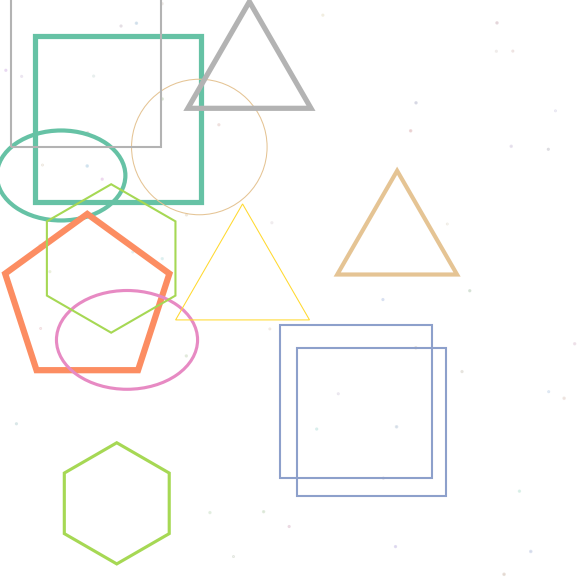[{"shape": "square", "thickness": 2.5, "radius": 0.72, "center": [0.205, 0.792]}, {"shape": "oval", "thickness": 2, "radius": 0.56, "center": [0.106, 0.695]}, {"shape": "pentagon", "thickness": 3, "radius": 0.75, "center": [0.151, 0.479]}, {"shape": "square", "thickness": 1, "radius": 0.66, "center": [0.616, 0.304]}, {"shape": "square", "thickness": 1, "radius": 0.64, "center": [0.643, 0.268]}, {"shape": "oval", "thickness": 1.5, "radius": 0.61, "center": [0.22, 0.411]}, {"shape": "hexagon", "thickness": 1, "radius": 0.64, "center": [0.193, 0.552]}, {"shape": "hexagon", "thickness": 1.5, "radius": 0.52, "center": [0.202, 0.128]}, {"shape": "triangle", "thickness": 0.5, "radius": 0.67, "center": [0.42, 0.512]}, {"shape": "circle", "thickness": 0.5, "radius": 0.59, "center": [0.345, 0.745]}, {"shape": "triangle", "thickness": 2, "radius": 0.6, "center": [0.688, 0.584]}, {"shape": "square", "thickness": 1, "radius": 0.65, "center": [0.149, 0.875]}, {"shape": "triangle", "thickness": 2.5, "radius": 0.62, "center": [0.432, 0.873]}]